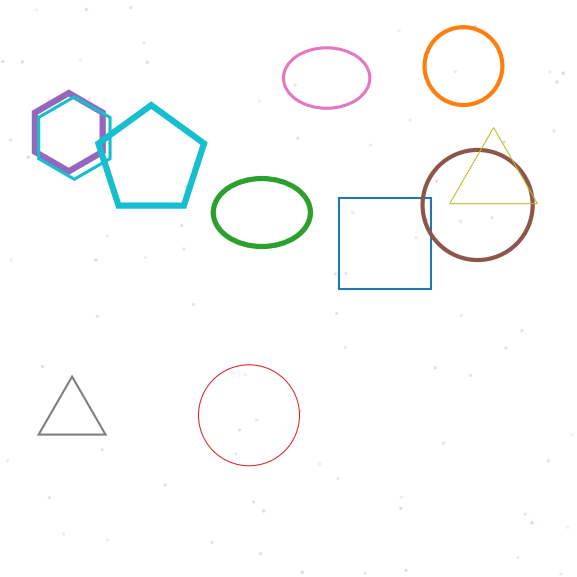[{"shape": "square", "thickness": 1, "radius": 0.4, "center": [0.667, 0.578]}, {"shape": "circle", "thickness": 2, "radius": 0.34, "center": [0.803, 0.885]}, {"shape": "oval", "thickness": 2.5, "radius": 0.42, "center": [0.453, 0.631]}, {"shape": "circle", "thickness": 0.5, "radius": 0.44, "center": [0.431, 0.28]}, {"shape": "hexagon", "thickness": 3, "radius": 0.34, "center": [0.119, 0.77]}, {"shape": "circle", "thickness": 2, "radius": 0.48, "center": [0.827, 0.644]}, {"shape": "oval", "thickness": 1.5, "radius": 0.37, "center": [0.566, 0.864]}, {"shape": "triangle", "thickness": 1, "radius": 0.33, "center": [0.125, 0.28]}, {"shape": "triangle", "thickness": 0.5, "radius": 0.44, "center": [0.855, 0.69]}, {"shape": "pentagon", "thickness": 3, "radius": 0.48, "center": [0.262, 0.721]}, {"shape": "hexagon", "thickness": 1.5, "radius": 0.36, "center": [0.129, 0.76]}]